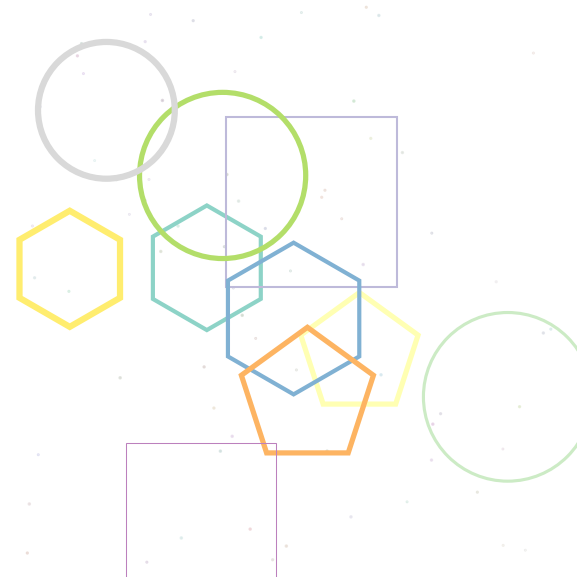[{"shape": "hexagon", "thickness": 2, "radius": 0.54, "center": [0.358, 0.535]}, {"shape": "pentagon", "thickness": 2.5, "radius": 0.53, "center": [0.622, 0.386]}, {"shape": "square", "thickness": 1, "radius": 0.74, "center": [0.539, 0.65]}, {"shape": "hexagon", "thickness": 2, "radius": 0.66, "center": [0.508, 0.448]}, {"shape": "pentagon", "thickness": 2.5, "radius": 0.6, "center": [0.532, 0.312]}, {"shape": "circle", "thickness": 2.5, "radius": 0.72, "center": [0.385, 0.695]}, {"shape": "circle", "thickness": 3, "radius": 0.59, "center": [0.184, 0.808]}, {"shape": "square", "thickness": 0.5, "radius": 0.65, "center": [0.348, 0.102]}, {"shape": "circle", "thickness": 1.5, "radius": 0.73, "center": [0.879, 0.312]}, {"shape": "hexagon", "thickness": 3, "radius": 0.5, "center": [0.121, 0.534]}]